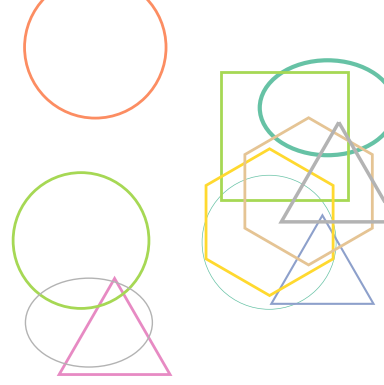[{"shape": "oval", "thickness": 3, "radius": 0.88, "center": [0.851, 0.72]}, {"shape": "circle", "thickness": 0.5, "radius": 0.87, "center": [0.699, 0.371]}, {"shape": "circle", "thickness": 2, "radius": 0.92, "center": [0.248, 0.877]}, {"shape": "triangle", "thickness": 1.5, "radius": 0.77, "center": [0.837, 0.287]}, {"shape": "triangle", "thickness": 2, "radius": 0.83, "center": [0.298, 0.11]}, {"shape": "square", "thickness": 2, "radius": 0.83, "center": [0.739, 0.647]}, {"shape": "circle", "thickness": 2, "radius": 0.88, "center": [0.21, 0.375]}, {"shape": "hexagon", "thickness": 2, "radius": 0.95, "center": [0.7, 0.423]}, {"shape": "hexagon", "thickness": 2, "radius": 0.96, "center": [0.802, 0.503]}, {"shape": "triangle", "thickness": 2.5, "radius": 0.86, "center": [0.88, 0.51]}, {"shape": "oval", "thickness": 1, "radius": 0.82, "center": [0.231, 0.162]}]